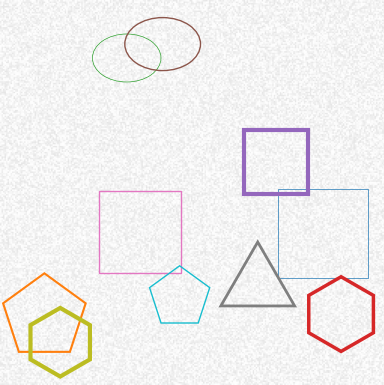[{"shape": "square", "thickness": 0.5, "radius": 0.58, "center": [0.839, 0.393]}, {"shape": "pentagon", "thickness": 1.5, "radius": 0.56, "center": [0.115, 0.177]}, {"shape": "oval", "thickness": 0.5, "radius": 0.45, "center": [0.329, 0.849]}, {"shape": "hexagon", "thickness": 2.5, "radius": 0.48, "center": [0.886, 0.184]}, {"shape": "square", "thickness": 3, "radius": 0.41, "center": [0.718, 0.579]}, {"shape": "oval", "thickness": 1, "radius": 0.49, "center": [0.422, 0.886]}, {"shape": "square", "thickness": 1, "radius": 0.53, "center": [0.364, 0.397]}, {"shape": "triangle", "thickness": 2, "radius": 0.55, "center": [0.669, 0.261]}, {"shape": "hexagon", "thickness": 3, "radius": 0.45, "center": [0.156, 0.111]}, {"shape": "pentagon", "thickness": 1, "radius": 0.41, "center": [0.467, 0.227]}]